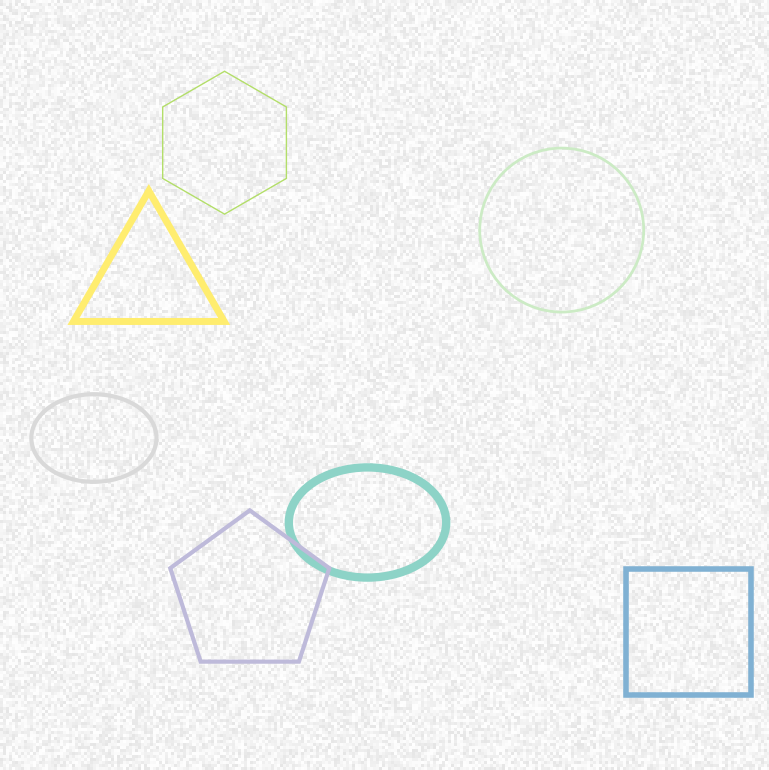[{"shape": "oval", "thickness": 3, "radius": 0.51, "center": [0.477, 0.321]}, {"shape": "pentagon", "thickness": 1.5, "radius": 0.54, "center": [0.324, 0.229]}, {"shape": "square", "thickness": 2, "radius": 0.41, "center": [0.894, 0.179]}, {"shape": "hexagon", "thickness": 0.5, "radius": 0.46, "center": [0.292, 0.815]}, {"shape": "oval", "thickness": 1.5, "radius": 0.41, "center": [0.122, 0.431]}, {"shape": "circle", "thickness": 1, "radius": 0.53, "center": [0.729, 0.701]}, {"shape": "triangle", "thickness": 2.5, "radius": 0.57, "center": [0.193, 0.639]}]